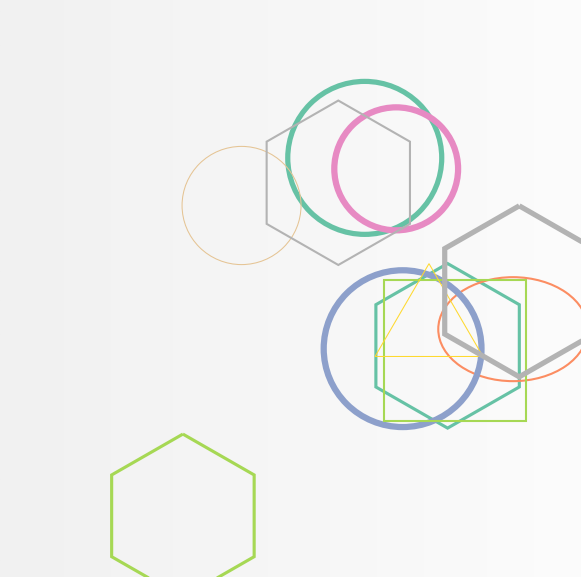[{"shape": "circle", "thickness": 2.5, "radius": 0.66, "center": [0.628, 0.726]}, {"shape": "hexagon", "thickness": 1.5, "radius": 0.71, "center": [0.77, 0.4]}, {"shape": "oval", "thickness": 1, "radius": 0.64, "center": [0.883, 0.429]}, {"shape": "circle", "thickness": 3, "radius": 0.68, "center": [0.693, 0.395]}, {"shape": "circle", "thickness": 3, "radius": 0.53, "center": [0.682, 0.707]}, {"shape": "square", "thickness": 1, "radius": 0.61, "center": [0.782, 0.392]}, {"shape": "hexagon", "thickness": 1.5, "radius": 0.71, "center": [0.315, 0.106]}, {"shape": "triangle", "thickness": 0.5, "radius": 0.54, "center": [0.738, 0.435]}, {"shape": "circle", "thickness": 0.5, "radius": 0.51, "center": [0.416, 0.643]}, {"shape": "hexagon", "thickness": 1, "radius": 0.71, "center": [0.582, 0.683]}, {"shape": "hexagon", "thickness": 2.5, "radius": 0.74, "center": [0.893, 0.495]}]